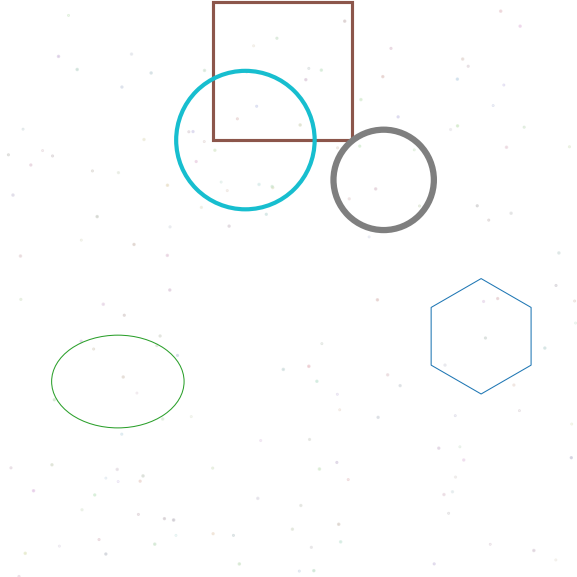[{"shape": "hexagon", "thickness": 0.5, "radius": 0.5, "center": [0.833, 0.417]}, {"shape": "oval", "thickness": 0.5, "radius": 0.57, "center": [0.204, 0.338]}, {"shape": "square", "thickness": 1.5, "radius": 0.6, "center": [0.489, 0.876]}, {"shape": "circle", "thickness": 3, "radius": 0.43, "center": [0.664, 0.688]}, {"shape": "circle", "thickness": 2, "radius": 0.6, "center": [0.425, 0.757]}]